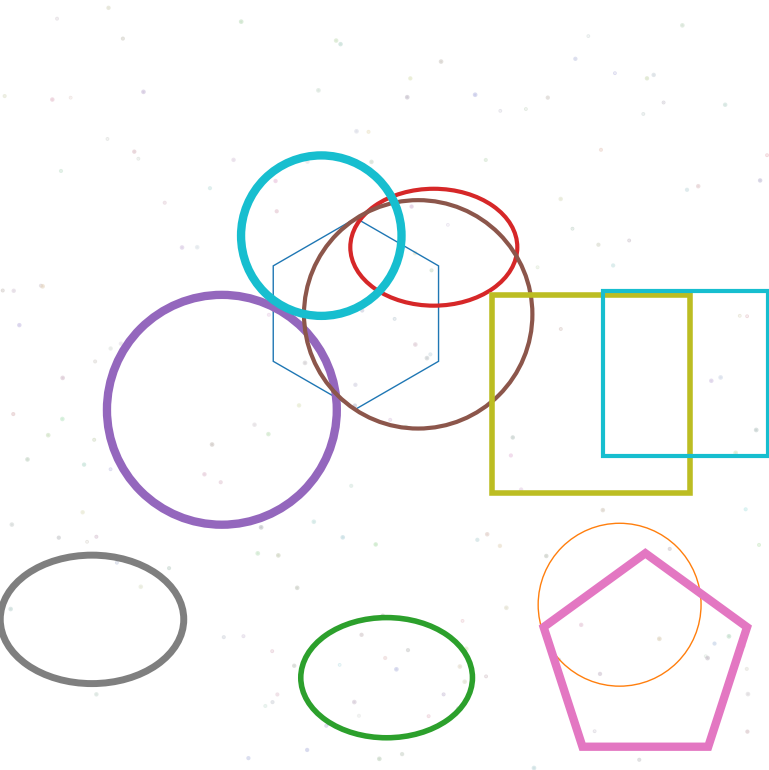[{"shape": "hexagon", "thickness": 0.5, "radius": 0.62, "center": [0.462, 0.593]}, {"shape": "circle", "thickness": 0.5, "radius": 0.53, "center": [0.805, 0.215]}, {"shape": "oval", "thickness": 2, "radius": 0.56, "center": [0.502, 0.12]}, {"shape": "oval", "thickness": 1.5, "radius": 0.54, "center": [0.563, 0.679]}, {"shape": "circle", "thickness": 3, "radius": 0.75, "center": [0.288, 0.468]}, {"shape": "circle", "thickness": 1.5, "radius": 0.74, "center": [0.543, 0.592]}, {"shape": "pentagon", "thickness": 3, "radius": 0.69, "center": [0.838, 0.143]}, {"shape": "oval", "thickness": 2.5, "radius": 0.6, "center": [0.119, 0.196]}, {"shape": "square", "thickness": 2, "radius": 0.64, "center": [0.767, 0.488]}, {"shape": "circle", "thickness": 3, "radius": 0.52, "center": [0.417, 0.694]}, {"shape": "square", "thickness": 1.5, "radius": 0.54, "center": [0.89, 0.515]}]